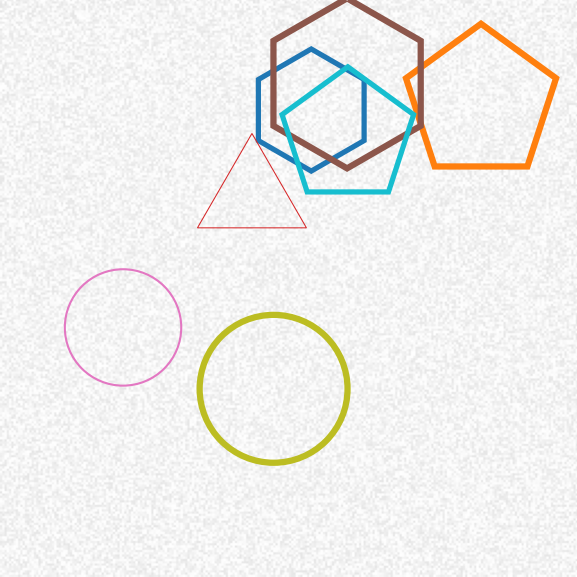[{"shape": "hexagon", "thickness": 2.5, "radius": 0.53, "center": [0.539, 0.809]}, {"shape": "pentagon", "thickness": 3, "radius": 0.68, "center": [0.833, 0.821]}, {"shape": "triangle", "thickness": 0.5, "radius": 0.54, "center": [0.436, 0.659]}, {"shape": "hexagon", "thickness": 3, "radius": 0.74, "center": [0.601, 0.855]}, {"shape": "circle", "thickness": 1, "radius": 0.5, "center": [0.213, 0.432]}, {"shape": "circle", "thickness": 3, "radius": 0.64, "center": [0.474, 0.326]}, {"shape": "pentagon", "thickness": 2.5, "radius": 0.6, "center": [0.602, 0.764]}]